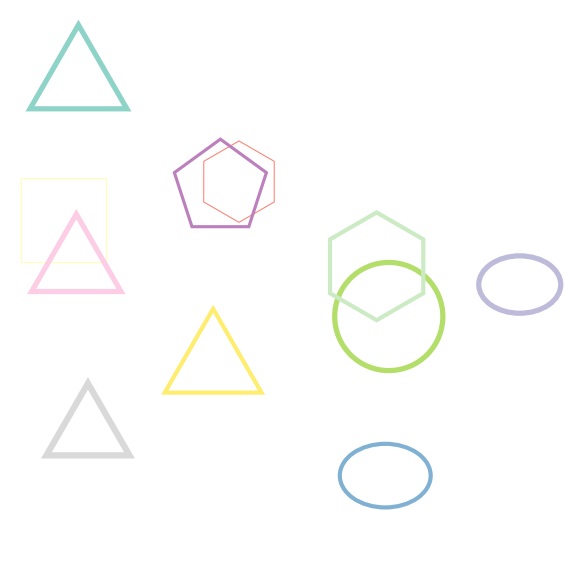[{"shape": "triangle", "thickness": 2.5, "radius": 0.48, "center": [0.136, 0.859]}, {"shape": "square", "thickness": 0.5, "radius": 0.37, "center": [0.11, 0.618]}, {"shape": "oval", "thickness": 2.5, "radius": 0.35, "center": [0.9, 0.506]}, {"shape": "hexagon", "thickness": 0.5, "radius": 0.35, "center": [0.414, 0.685]}, {"shape": "oval", "thickness": 2, "radius": 0.39, "center": [0.667, 0.176]}, {"shape": "circle", "thickness": 2.5, "radius": 0.47, "center": [0.673, 0.451]}, {"shape": "triangle", "thickness": 2.5, "radius": 0.45, "center": [0.132, 0.539]}, {"shape": "triangle", "thickness": 3, "radius": 0.42, "center": [0.152, 0.252]}, {"shape": "pentagon", "thickness": 1.5, "radius": 0.42, "center": [0.382, 0.674]}, {"shape": "hexagon", "thickness": 2, "radius": 0.47, "center": [0.652, 0.538]}, {"shape": "triangle", "thickness": 2, "radius": 0.48, "center": [0.369, 0.368]}]